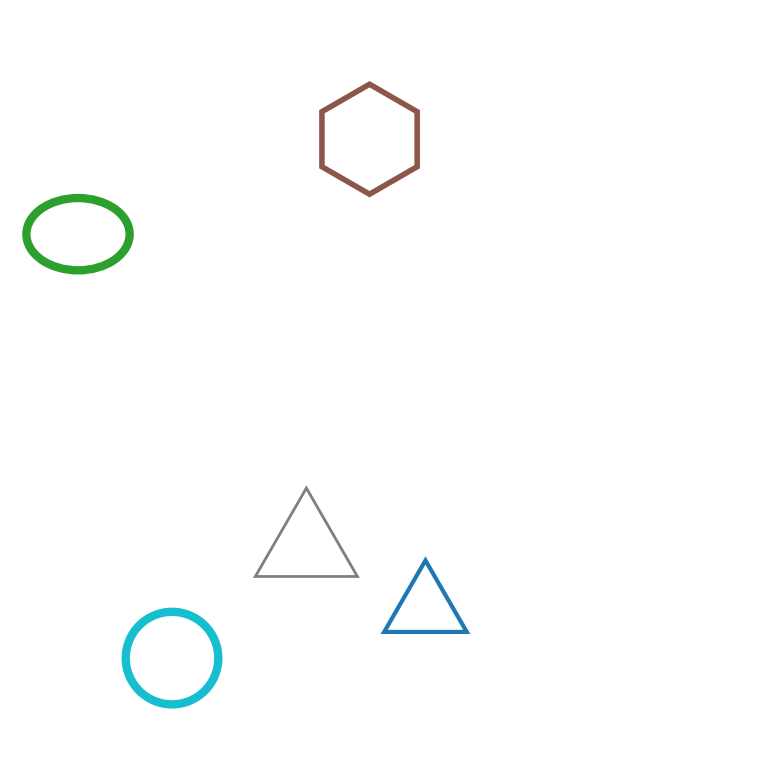[{"shape": "triangle", "thickness": 1.5, "radius": 0.31, "center": [0.553, 0.21]}, {"shape": "oval", "thickness": 3, "radius": 0.34, "center": [0.101, 0.696]}, {"shape": "hexagon", "thickness": 2, "radius": 0.36, "center": [0.48, 0.819]}, {"shape": "triangle", "thickness": 1, "radius": 0.38, "center": [0.398, 0.29]}, {"shape": "circle", "thickness": 3, "radius": 0.3, "center": [0.223, 0.145]}]